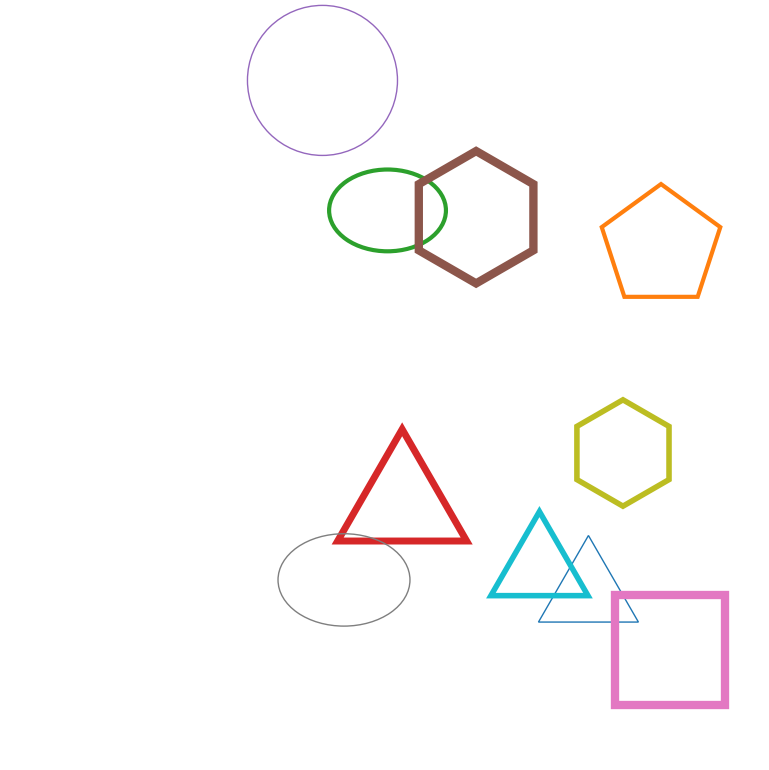[{"shape": "triangle", "thickness": 0.5, "radius": 0.37, "center": [0.764, 0.23]}, {"shape": "pentagon", "thickness": 1.5, "radius": 0.4, "center": [0.858, 0.68]}, {"shape": "oval", "thickness": 1.5, "radius": 0.38, "center": [0.503, 0.727]}, {"shape": "triangle", "thickness": 2.5, "radius": 0.48, "center": [0.522, 0.346]}, {"shape": "circle", "thickness": 0.5, "radius": 0.49, "center": [0.419, 0.896]}, {"shape": "hexagon", "thickness": 3, "radius": 0.43, "center": [0.618, 0.718]}, {"shape": "square", "thickness": 3, "radius": 0.36, "center": [0.87, 0.156]}, {"shape": "oval", "thickness": 0.5, "radius": 0.43, "center": [0.447, 0.247]}, {"shape": "hexagon", "thickness": 2, "radius": 0.35, "center": [0.809, 0.412]}, {"shape": "triangle", "thickness": 2, "radius": 0.36, "center": [0.701, 0.263]}]